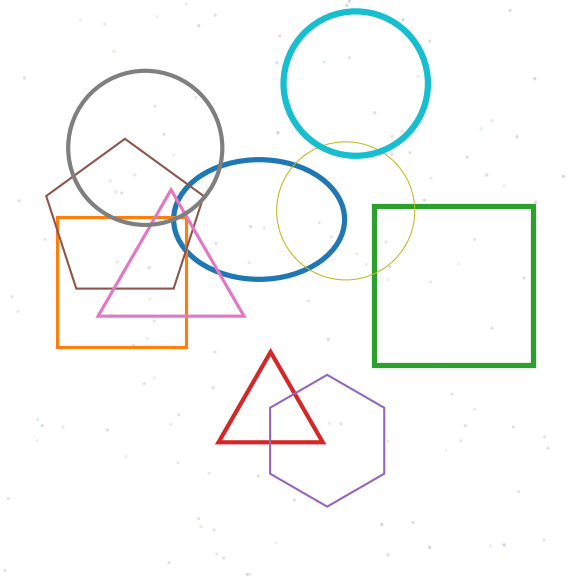[{"shape": "oval", "thickness": 2.5, "radius": 0.74, "center": [0.449, 0.619]}, {"shape": "square", "thickness": 1.5, "radius": 0.56, "center": [0.21, 0.511]}, {"shape": "square", "thickness": 2.5, "radius": 0.69, "center": [0.785, 0.505]}, {"shape": "triangle", "thickness": 2, "radius": 0.52, "center": [0.469, 0.285]}, {"shape": "hexagon", "thickness": 1, "radius": 0.57, "center": [0.567, 0.236]}, {"shape": "pentagon", "thickness": 1, "radius": 0.72, "center": [0.216, 0.615]}, {"shape": "triangle", "thickness": 1.5, "radius": 0.73, "center": [0.296, 0.525]}, {"shape": "circle", "thickness": 2, "radius": 0.67, "center": [0.252, 0.743]}, {"shape": "circle", "thickness": 0.5, "radius": 0.6, "center": [0.599, 0.634]}, {"shape": "circle", "thickness": 3, "radius": 0.63, "center": [0.616, 0.854]}]